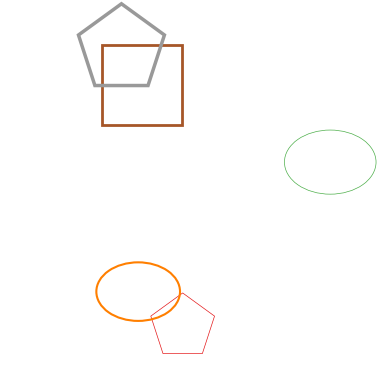[{"shape": "pentagon", "thickness": 0.5, "radius": 0.44, "center": [0.474, 0.152]}, {"shape": "oval", "thickness": 0.5, "radius": 0.59, "center": [0.858, 0.579]}, {"shape": "oval", "thickness": 1.5, "radius": 0.54, "center": [0.359, 0.243]}, {"shape": "square", "thickness": 2, "radius": 0.52, "center": [0.369, 0.779]}, {"shape": "pentagon", "thickness": 2.5, "radius": 0.59, "center": [0.315, 0.873]}]